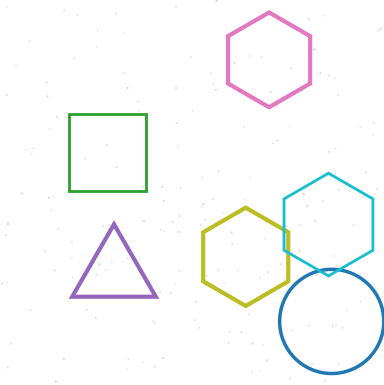[{"shape": "circle", "thickness": 2.5, "radius": 0.68, "center": [0.862, 0.165]}, {"shape": "square", "thickness": 2, "radius": 0.5, "center": [0.279, 0.604]}, {"shape": "triangle", "thickness": 3, "radius": 0.63, "center": [0.296, 0.292]}, {"shape": "hexagon", "thickness": 3, "radius": 0.62, "center": [0.699, 0.845]}, {"shape": "hexagon", "thickness": 3, "radius": 0.64, "center": [0.638, 0.333]}, {"shape": "hexagon", "thickness": 2, "radius": 0.67, "center": [0.853, 0.417]}]